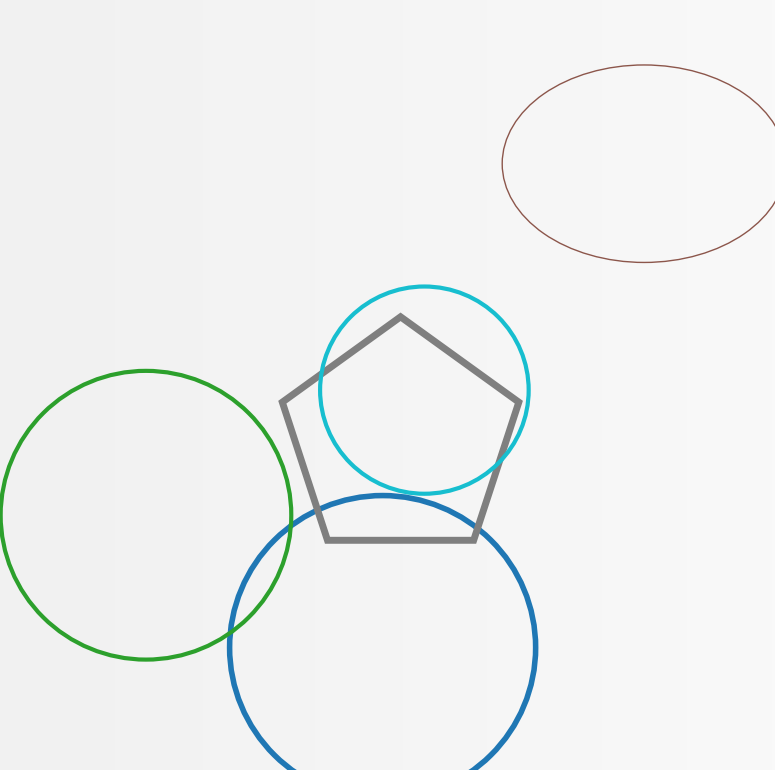[{"shape": "circle", "thickness": 2, "radius": 0.99, "center": [0.494, 0.159]}, {"shape": "circle", "thickness": 1.5, "radius": 0.94, "center": [0.188, 0.331]}, {"shape": "oval", "thickness": 0.5, "radius": 0.92, "center": [0.831, 0.787]}, {"shape": "pentagon", "thickness": 2.5, "radius": 0.8, "center": [0.517, 0.428]}, {"shape": "circle", "thickness": 1.5, "radius": 0.67, "center": [0.548, 0.493]}]